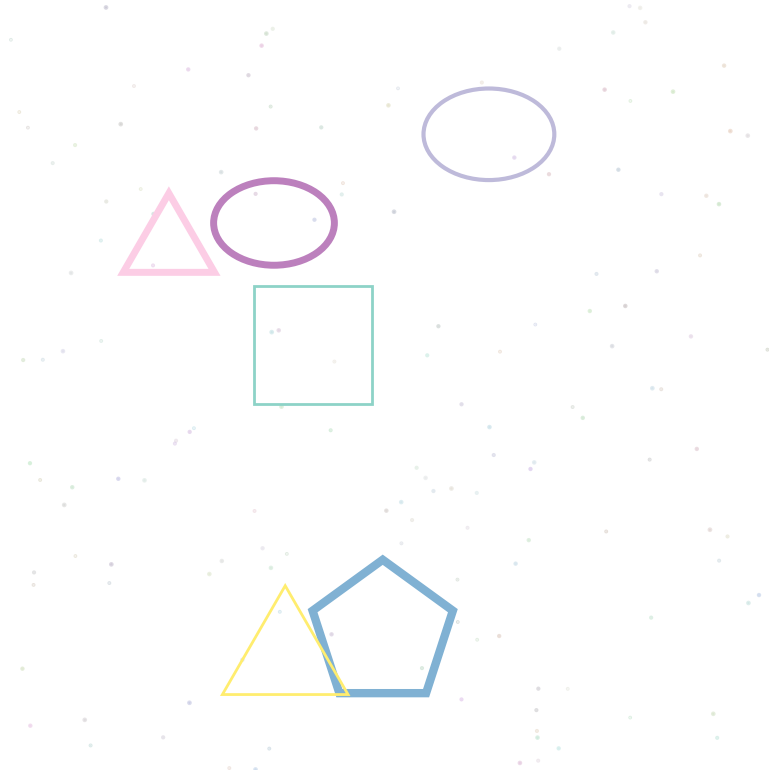[{"shape": "square", "thickness": 1, "radius": 0.38, "center": [0.406, 0.552]}, {"shape": "oval", "thickness": 1.5, "radius": 0.42, "center": [0.635, 0.826]}, {"shape": "pentagon", "thickness": 3, "radius": 0.48, "center": [0.497, 0.177]}, {"shape": "triangle", "thickness": 2.5, "radius": 0.34, "center": [0.219, 0.681]}, {"shape": "oval", "thickness": 2.5, "radius": 0.39, "center": [0.356, 0.71]}, {"shape": "triangle", "thickness": 1, "radius": 0.47, "center": [0.37, 0.145]}]